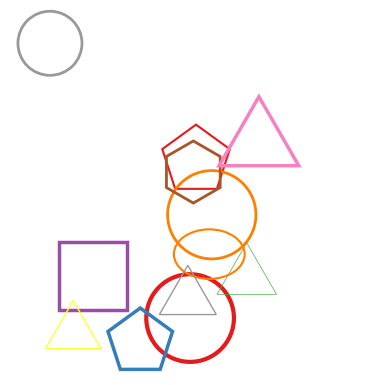[{"shape": "circle", "thickness": 3, "radius": 0.57, "center": [0.494, 0.174]}, {"shape": "pentagon", "thickness": 1.5, "radius": 0.46, "center": [0.509, 0.584]}, {"shape": "pentagon", "thickness": 2.5, "radius": 0.44, "center": [0.364, 0.112]}, {"shape": "triangle", "thickness": 0.5, "radius": 0.45, "center": [0.641, 0.28]}, {"shape": "square", "thickness": 2.5, "radius": 0.44, "center": [0.242, 0.284]}, {"shape": "circle", "thickness": 2, "radius": 0.57, "center": [0.55, 0.442]}, {"shape": "oval", "thickness": 1.5, "radius": 0.46, "center": [0.544, 0.34]}, {"shape": "triangle", "thickness": 1, "radius": 0.42, "center": [0.19, 0.136]}, {"shape": "hexagon", "thickness": 2, "radius": 0.4, "center": [0.502, 0.553]}, {"shape": "triangle", "thickness": 2.5, "radius": 0.6, "center": [0.673, 0.629]}, {"shape": "circle", "thickness": 2, "radius": 0.42, "center": [0.13, 0.888]}, {"shape": "triangle", "thickness": 1, "radius": 0.43, "center": [0.488, 0.226]}]